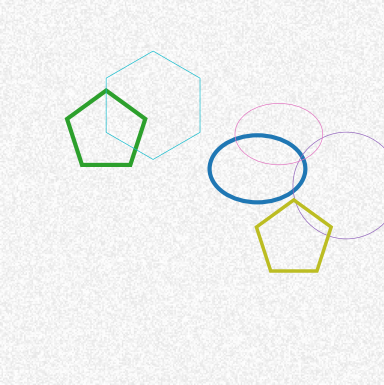[{"shape": "oval", "thickness": 3, "radius": 0.62, "center": [0.669, 0.562]}, {"shape": "pentagon", "thickness": 3, "radius": 0.53, "center": [0.276, 0.658]}, {"shape": "circle", "thickness": 0.5, "radius": 0.69, "center": [0.9, 0.518]}, {"shape": "oval", "thickness": 0.5, "radius": 0.57, "center": [0.724, 0.652]}, {"shape": "pentagon", "thickness": 2.5, "radius": 0.51, "center": [0.763, 0.379]}, {"shape": "hexagon", "thickness": 0.5, "radius": 0.7, "center": [0.398, 0.727]}]